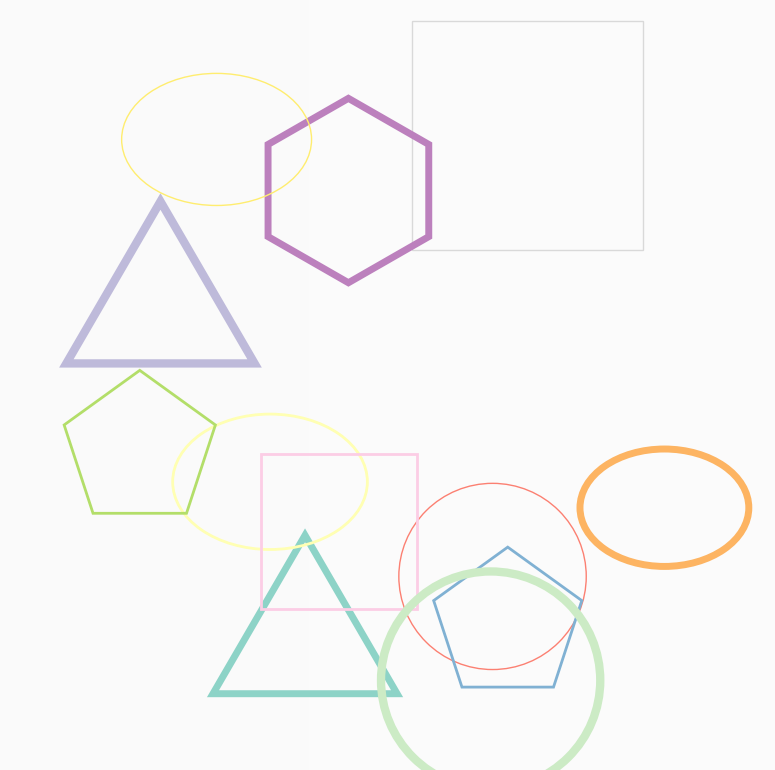[{"shape": "triangle", "thickness": 2.5, "radius": 0.69, "center": [0.394, 0.168]}, {"shape": "oval", "thickness": 1, "radius": 0.63, "center": [0.348, 0.374]}, {"shape": "triangle", "thickness": 3, "radius": 0.7, "center": [0.207, 0.598]}, {"shape": "circle", "thickness": 0.5, "radius": 0.6, "center": [0.636, 0.251]}, {"shape": "pentagon", "thickness": 1, "radius": 0.5, "center": [0.655, 0.189]}, {"shape": "oval", "thickness": 2.5, "radius": 0.54, "center": [0.857, 0.341]}, {"shape": "pentagon", "thickness": 1, "radius": 0.51, "center": [0.18, 0.416]}, {"shape": "square", "thickness": 1, "radius": 0.5, "center": [0.437, 0.309]}, {"shape": "square", "thickness": 0.5, "radius": 0.74, "center": [0.681, 0.823]}, {"shape": "hexagon", "thickness": 2.5, "radius": 0.6, "center": [0.45, 0.753]}, {"shape": "circle", "thickness": 3, "radius": 0.71, "center": [0.633, 0.116]}, {"shape": "oval", "thickness": 0.5, "radius": 0.61, "center": [0.279, 0.819]}]